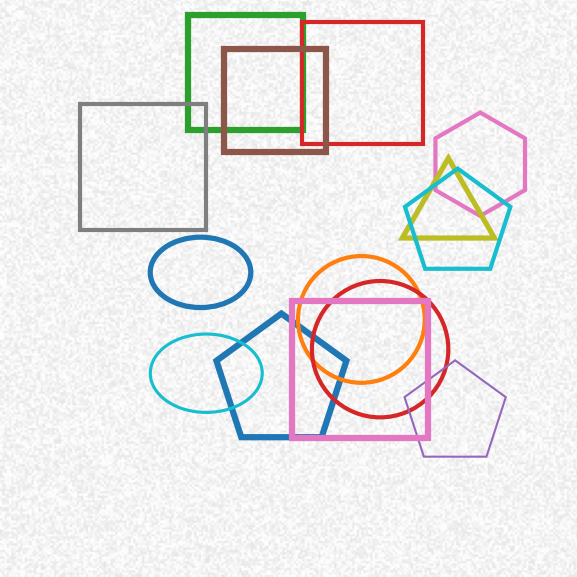[{"shape": "oval", "thickness": 2.5, "radius": 0.44, "center": [0.347, 0.527]}, {"shape": "pentagon", "thickness": 3, "radius": 0.59, "center": [0.487, 0.338]}, {"shape": "circle", "thickness": 2, "radius": 0.55, "center": [0.626, 0.446]}, {"shape": "square", "thickness": 3, "radius": 0.5, "center": [0.426, 0.873]}, {"shape": "square", "thickness": 2, "radius": 0.53, "center": [0.627, 0.855]}, {"shape": "circle", "thickness": 2, "radius": 0.59, "center": [0.658, 0.394]}, {"shape": "pentagon", "thickness": 1, "radius": 0.46, "center": [0.788, 0.283]}, {"shape": "square", "thickness": 3, "radius": 0.44, "center": [0.476, 0.825]}, {"shape": "hexagon", "thickness": 2, "radius": 0.45, "center": [0.832, 0.715]}, {"shape": "square", "thickness": 3, "radius": 0.59, "center": [0.624, 0.359]}, {"shape": "square", "thickness": 2, "radius": 0.55, "center": [0.248, 0.71]}, {"shape": "triangle", "thickness": 2.5, "radius": 0.46, "center": [0.776, 0.633]}, {"shape": "oval", "thickness": 1.5, "radius": 0.48, "center": [0.357, 0.353]}, {"shape": "pentagon", "thickness": 2, "radius": 0.48, "center": [0.793, 0.611]}]